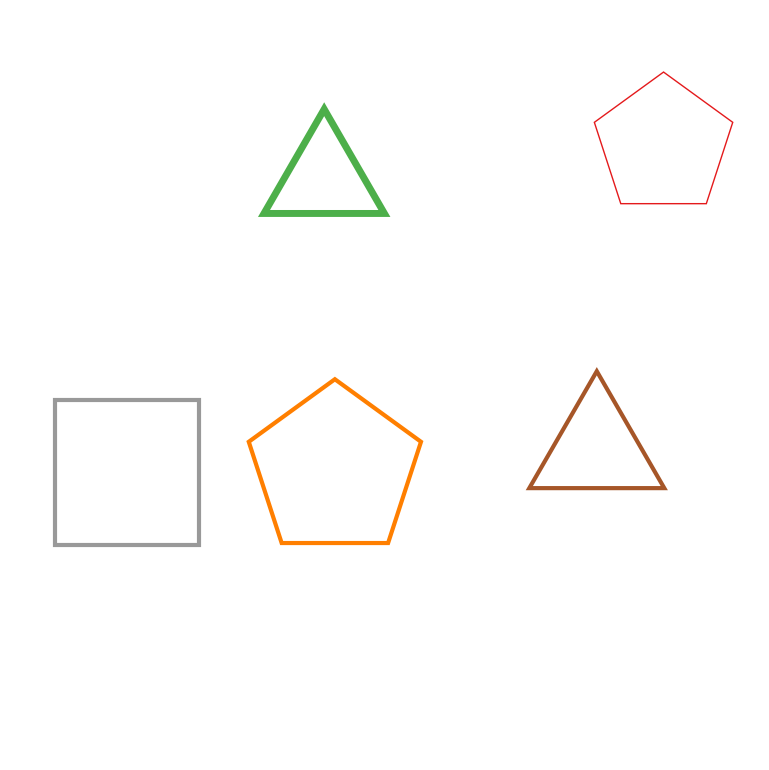[{"shape": "pentagon", "thickness": 0.5, "radius": 0.47, "center": [0.862, 0.812]}, {"shape": "triangle", "thickness": 2.5, "radius": 0.45, "center": [0.421, 0.768]}, {"shape": "pentagon", "thickness": 1.5, "radius": 0.59, "center": [0.435, 0.39]}, {"shape": "triangle", "thickness": 1.5, "radius": 0.51, "center": [0.775, 0.417]}, {"shape": "square", "thickness": 1.5, "radius": 0.47, "center": [0.165, 0.386]}]